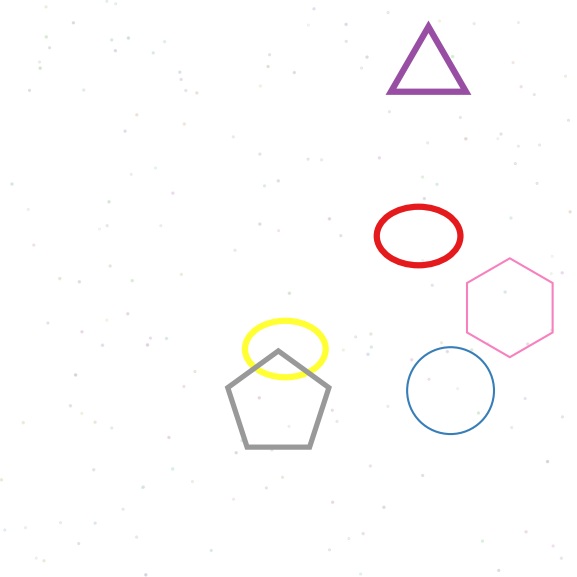[{"shape": "oval", "thickness": 3, "radius": 0.36, "center": [0.725, 0.59]}, {"shape": "circle", "thickness": 1, "radius": 0.38, "center": [0.78, 0.323]}, {"shape": "triangle", "thickness": 3, "radius": 0.38, "center": [0.742, 0.878]}, {"shape": "oval", "thickness": 3, "radius": 0.35, "center": [0.494, 0.395]}, {"shape": "hexagon", "thickness": 1, "radius": 0.43, "center": [0.883, 0.466]}, {"shape": "pentagon", "thickness": 2.5, "radius": 0.46, "center": [0.482, 0.299]}]